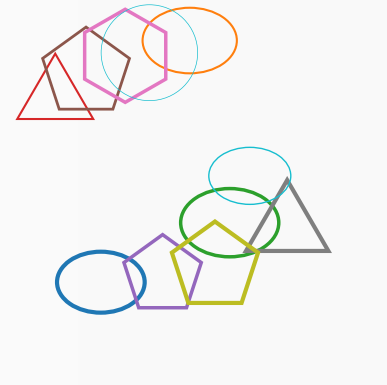[{"shape": "oval", "thickness": 3, "radius": 0.57, "center": [0.26, 0.267]}, {"shape": "oval", "thickness": 1.5, "radius": 0.61, "center": [0.49, 0.895]}, {"shape": "oval", "thickness": 2.5, "radius": 0.63, "center": [0.593, 0.422]}, {"shape": "triangle", "thickness": 1.5, "radius": 0.57, "center": [0.143, 0.747]}, {"shape": "pentagon", "thickness": 2.5, "radius": 0.52, "center": [0.42, 0.286]}, {"shape": "pentagon", "thickness": 2, "radius": 0.59, "center": [0.222, 0.812]}, {"shape": "hexagon", "thickness": 2.5, "radius": 0.6, "center": [0.323, 0.855]}, {"shape": "triangle", "thickness": 3, "radius": 0.61, "center": [0.741, 0.41]}, {"shape": "pentagon", "thickness": 3, "radius": 0.58, "center": [0.555, 0.308]}, {"shape": "circle", "thickness": 0.5, "radius": 0.62, "center": [0.386, 0.863]}, {"shape": "oval", "thickness": 1, "radius": 0.53, "center": [0.645, 0.543]}]